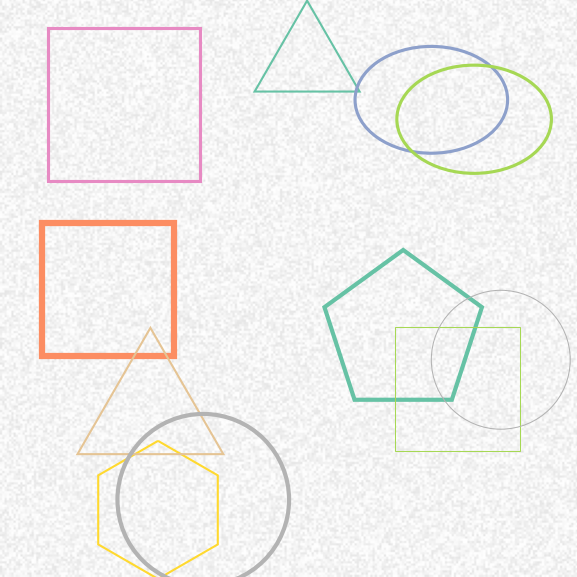[{"shape": "pentagon", "thickness": 2, "radius": 0.72, "center": [0.698, 0.423]}, {"shape": "triangle", "thickness": 1, "radius": 0.52, "center": [0.532, 0.893]}, {"shape": "square", "thickness": 3, "radius": 0.57, "center": [0.187, 0.498]}, {"shape": "oval", "thickness": 1.5, "radius": 0.66, "center": [0.747, 0.826]}, {"shape": "square", "thickness": 1.5, "radius": 0.66, "center": [0.215, 0.818]}, {"shape": "square", "thickness": 0.5, "radius": 0.54, "center": [0.792, 0.325]}, {"shape": "oval", "thickness": 1.5, "radius": 0.67, "center": [0.821, 0.793]}, {"shape": "hexagon", "thickness": 1, "radius": 0.6, "center": [0.274, 0.116]}, {"shape": "triangle", "thickness": 1, "radius": 0.73, "center": [0.26, 0.286]}, {"shape": "circle", "thickness": 2, "radius": 0.74, "center": [0.352, 0.134]}, {"shape": "circle", "thickness": 0.5, "radius": 0.6, "center": [0.867, 0.376]}]